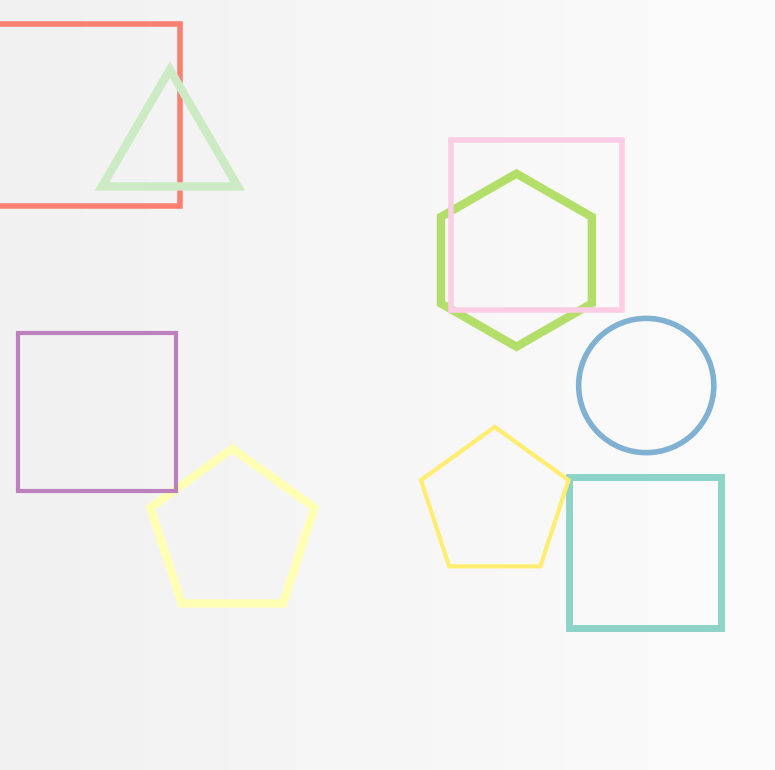[{"shape": "square", "thickness": 2.5, "radius": 0.49, "center": [0.832, 0.283]}, {"shape": "pentagon", "thickness": 3, "radius": 0.56, "center": [0.3, 0.306]}, {"shape": "square", "thickness": 2, "radius": 0.59, "center": [0.115, 0.851]}, {"shape": "circle", "thickness": 2, "radius": 0.44, "center": [0.834, 0.499]}, {"shape": "hexagon", "thickness": 3, "radius": 0.56, "center": [0.666, 0.662]}, {"shape": "square", "thickness": 2, "radius": 0.55, "center": [0.692, 0.708]}, {"shape": "square", "thickness": 1.5, "radius": 0.51, "center": [0.125, 0.465]}, {"shape": "triangle", "thickness": 3, "radius": 0.51, "center": [0.219, 0.808]}, {"shape": "pentagon", "thickness": 1.5, "radius": 0.5, "center": [0.638, 0.345]}]